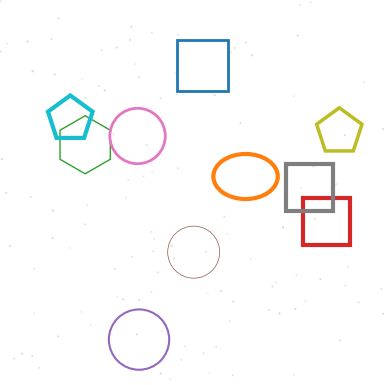[{"shape": "square", "thickness": 2, "radius": 0.33, "center": [0.525, 0.829]}, {"shape": "oval", "thickness": 3, "radius": 0.42, "center": [0.638, 0.542]}, {"shape": "hexagon", "thickness": 1, "radius": 0.38, "center": [0.221, 0.624]}, {"shape": "square", "thickness": 3, "radius": 0.3, "center": [0.847, 0.424]}, {"shape": "circle", "thickness": 1.5, "radius": 0.39, "center": [0.361, 0.118]}, {"shape": "circle", "thickness": 0.5, "radius": 0.34, "center": [0.503, 0.345]}, {"shape": "circle", "thickness": 2, "radius": 0.36, "center": [0.357, 0.647]}, {"shape": "square", "thickness": 3, "radius": 0.3, "center": [0.803, 0.513]}, {"shape": "pentagon", "thickness": 2.5, "radius": 0.31, "center": [0.881, 0.658]}, {"shape": "pentagon", "thickness": 3, "radius": 0.3, "center": [0.183, 0.691]}]